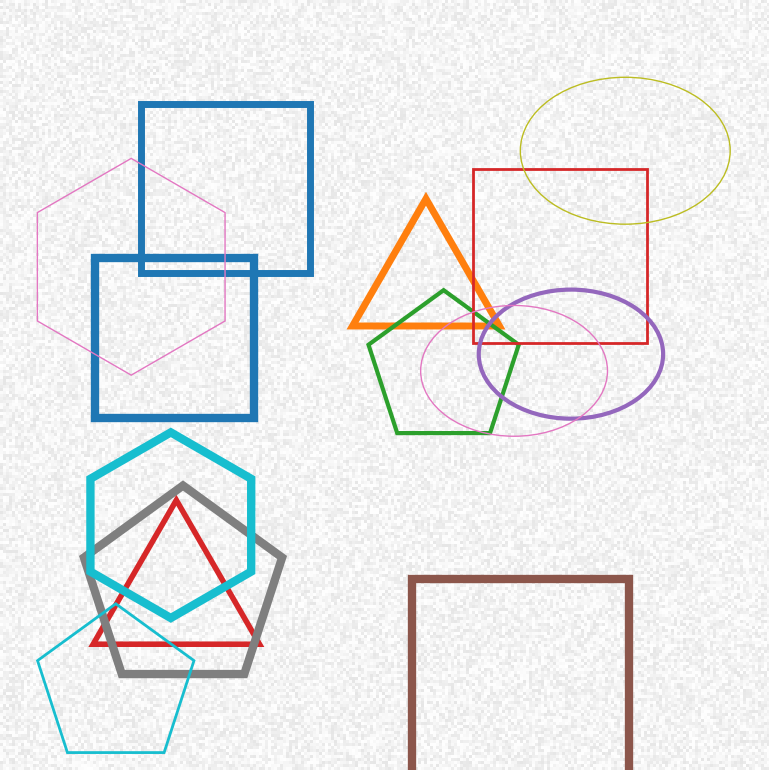[{"shape": "square", "thickness": 3, "radius": 0.52, "center": [0.227, 0.561]}, {"shape": "square", "thickness": 2.5, "radius": 0.55, "center": [0.292, 0.755]}, {"shape": "triangle", "thickness": 2.5, "radius": 0.55, "center": [0.553, 0.632]}, {"shape": "pentagon", "thickness": 1.5, "radius": 0.51, "center": [0.576, 0.521]}, {"shape": "triangle", "thickness": 2, "radius": 0.62, "center": [0.229, 0.226]}, {"shape": "square", "thickness": 1, "radius": 0.56, "center": [0.727, 0.667]}, {"shape": "oval", "thickness": 1.5, "radius": 0.6, "center": [0.741, 0.54]}, {"shape": "square", "thickness": 3, "radius": 0.71, "center": [0.676, 0.107]}, {"shape": "hexagon", "thickness": 0.5, "radius": 0.7, "center": [0.17, 0.654]}, {"shape": "oval", "thickness": 0.5, "radius": 0.61, "center": [0.668, 0.518]}, {"shape": "pentagon", "thickness": 3, "radius": 0.68, "center": [0.238, 0.234]}, {"shape": "oval", "thickness": 0.5, "radius": 0.68, "center": [0.812, 0.804]}, {"shape": "hexagon", "thickness": 3, "radius": 0.6, "center": [0.222, 0.318]}, {"shape": "pentagon", "thickness": 1, "radius": 0.53, "center": [0.15, 0.109]}]